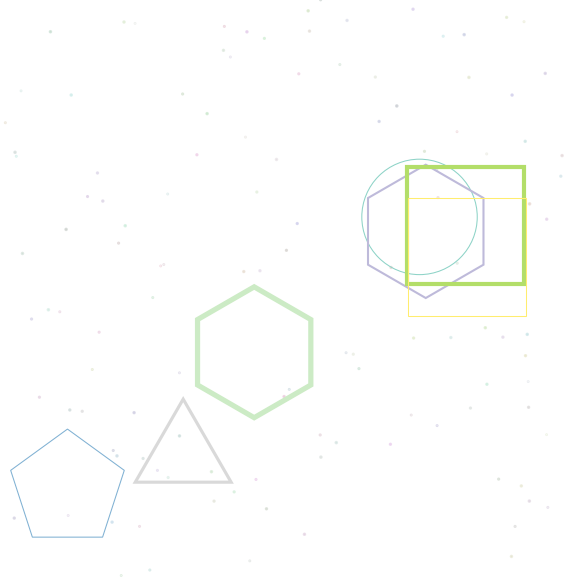[{"shape": "circle", "thickness": 0.5, "radius": 0.5, "center": [0.726, 0.624]}, {"shape": "hexagon", "thickness": 1, "radius": 0.58, "center": [0.737, 0.599]}, {"shape": "pentagon", "thickness": 0.5, "radius": 0.52, "center": [0.117, 0.153]}, {"shape": "square", "thickness": 2, "radius": 0.51, "center": [0.806, 0.609]}, {"shape": "triangle", "thickness": 1.5, "radius": 0.48, "center": [0.317, 0.212]}, {"shape": "hexagon", "thickness": 2.5, "radius": 0.57, "center": [0.44, 0.389]}, {"shape": "square", "thickness": 0.5, "radius": 0.51, "center": [0.809, 0.554]}]